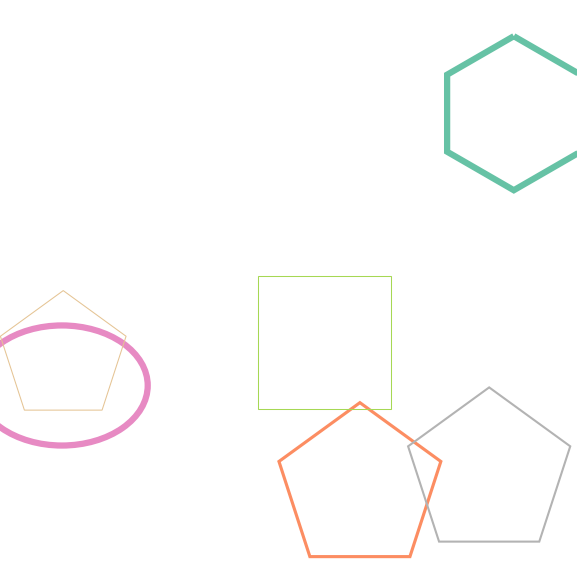[{"shape": "hexagon", "thickness": 3, "radius": 0.67, "center": [0.89, 0.803]}, {"shape": "pentagon", "thickness": 1.5, "radius": 0.74, "center": [0.623, 0.155]}, {"shape": "oval", "thickness": 3, "radius": 0.74, "center": [0.107, 0.332]}, {"shape": "square", "thickness": 0.5, "radius": 0.58, "center": [0.562, 0.407]}, {"shape": "pentagon", "thickness": 0.5, "radius": 0.57, "center": [0.109, 0.382]}, {"shape": "pentagon", "thickness": 1, "radius": 0.74, "center": [0.847, 0.181]}]